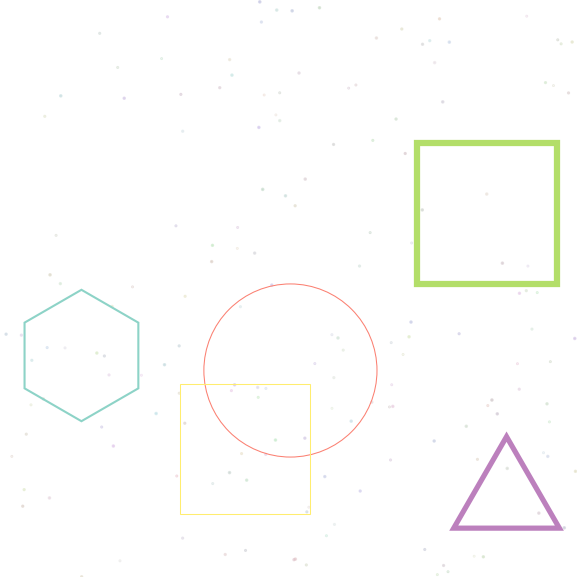[{"shape": "hexagon", "thickness": 1, "radius": 0.57, "center": [0.141, 0.384]}, {"shape": "circle", "thickness": 0.5, "radius": 0.75, "center": [0.503, 0.358]}, {"shape": "square", "thickness": 3, "radius": 0.61, "center": [0.843, 0.629]}, {"shape": "triangle", "thickness": 2.5, "radius": 0.53, "center": [0.877, 0.137]}, {"shape": "square", "thickness": 0.5, "radius": 0.56, "center": [0.424, 0.222]}]